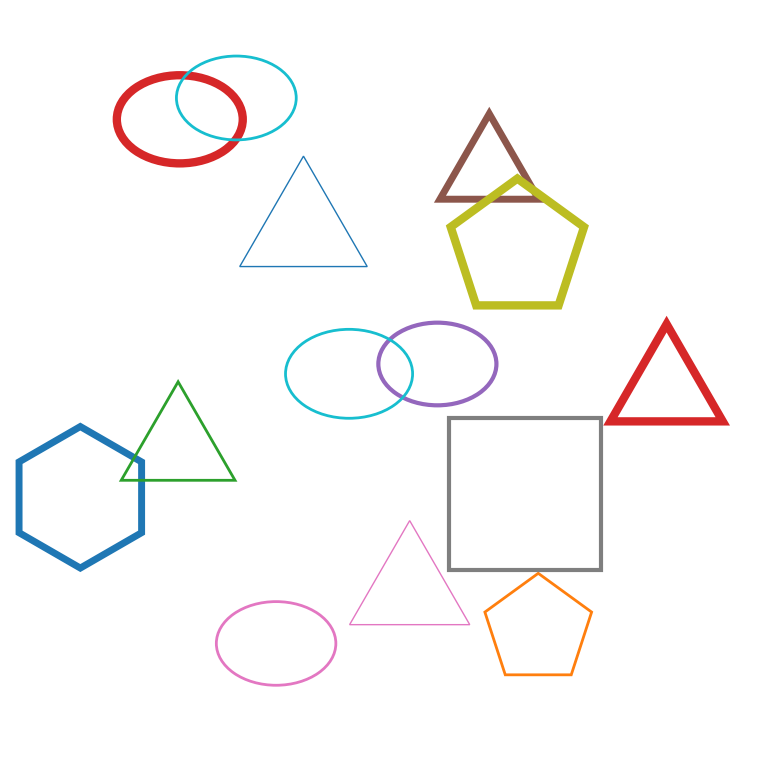[{"shape": "triangle", "thickness": 0.5, "radius": 0.48, "center": [0.394, 0.702]}, {"shape": "hexagon", "thickness": 2.5, "radius": 0.46, "center": [0.104, 0.354]}, {"shape": "pentagon", "thickness": 1, "radius": 0.36, "center": [0.699, 0.183]}, {"shape": "triangle", "thickness": 1, "radius": 0.43, "center": [0.231, 0.419]}, {"shape": "oval", "thickness": 3, "radius": 0.41, "center": [0.234, 0.845]}, {"shape": "triangle", "thickness": 3, "radius": 0.42, "center": [0.866, 0.495]}, {"shape": "oval", "thickness": 1.5, "radius": 0.38, "center": [0.568, 0.527]}, {"shape": "triangle", "thickness": 2.5, "radius": 0.37, "center": [0.635, 0.778]}, {"shape": "triangle", "thickness": 0.5, "radius": 0.45, "center": [0.532, 0.234]}, {"shape": "oval", "thickness": 1, "radius": 0.39, "center": [0.359, 0.164]}, {"shape": "square", "thickness": 1.5, "radius": 0.49, "center": [0.681, 0.359]}, {"shape": "pentagon", "thickness": 3, "radius": 0.46, "center": [0.672, 0.677]}, {"shape": "oval", "thickness": 1, "radius": 0.41, "center": [0.453, 0.515]}, {"shape": "oval", "thickness": 1, "radius": 0.39, "center": [0.307, 0.873]}]